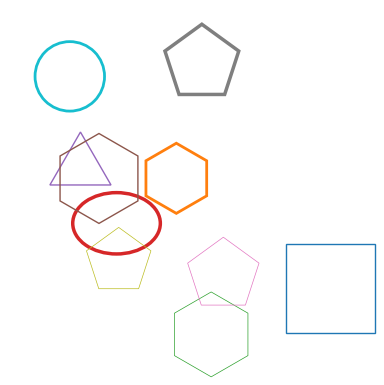[{"shape": "square", "thickness": 1, "radius": 0.58, "center": [0.858, 0.251]}, {"shape": "hexagon", "thickness": 2, "radius": 0.46, "center": [0.458, 0.537]}, {"shape": "hexagon", "thickness": 0.5, "radius": 0.55, "center": [0.549, 0.131]}, {"shape": "oval", "thickness": 2.5, "radius": 0.57, "center": [0.303, 0.42]}, {"shape": "triangle", "thickness": 1, "radius": 0.46, "center": [0.209, 0.565]}, {"shape": "hexagon", "thickness": 1, "radius": 0.58, "center": [0.257, 0.536]}, {"shape": "pentagon", "thickness": 0.5, "radius": 0.49, "center": [0.58, 0.286]}, {"shape": "pentagon", "thickness": 2.5, "radius": 0.5, "center": [0.524, 0.836]}, {"shape": "pentagon", "thickness": 0.5, "radius": 0.44, "center": [0.308, 0.321]}, {"shape": "circle", "thickness": 2, "radius": 0.45, "center": [0.181, 0.802]}]